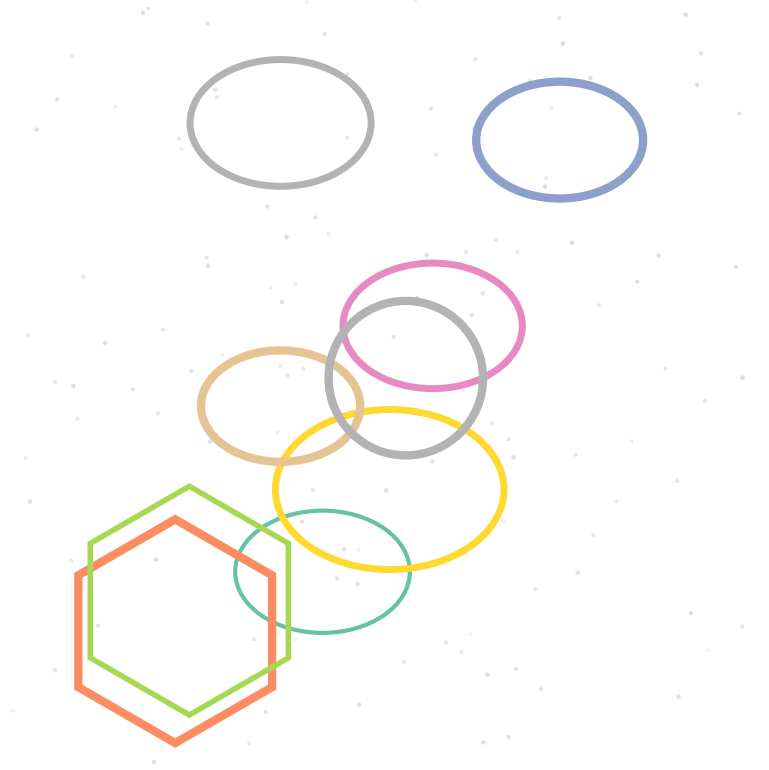[{"shape": "oval", "thickness": 1.5, "radius": 0.57, "center": [0.419, 0.257]}, {"shape": "hexagon", "thickness": 3, "radius": 0.73, "center": [0.228, 0.18]}, {"shape": "oval", "thickness": 3, "radius": 0.54, "center": [0.727, 0.818]}, {"shape": "oval", "thickness": 2.5, "radius": 0.58, "center": [0.562, 0.577]}, {"shape": "hexagon", "thickness": 2, "radius": 0.74, "center": [0.246, 0.22]}, {"shape": "oval", "thickness": 2.5, "radius": 0.74, "center": [0.506, 0.364]}, {"shape": "oval", "thickness": 3, "radius": 0.52, "center": [0.364, 0.473]}, {"shape": "circle", "thickness": 3, "radius": 0.5, "center": [0.527, 0.509]}, {"shape": "oval", "thickness": 2.5, "radius": 0.59, "center": [0.364, 0.84]}]